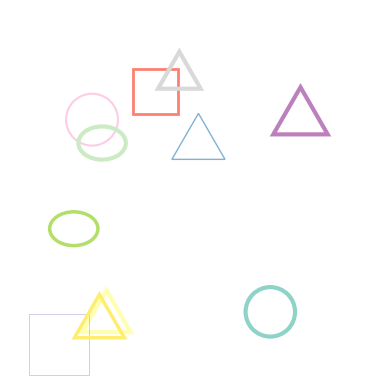[{"shape": "circle", "thickness": 3, "radius": 0.32, "center": [0.702, 0.19]}, {"shape": "triangle", "thickness": 3, "radius": 0.36, "center": [0.277, 0.174]}, {"shape": "square", "thickness": 0.5, "radius": 0.39, "center": [0.154, 0.105]}, {"shape": "square", "thickness": 2, "radius": 0.29, "center": [0.403, 0.763]}, {"shape": "triangle", "thickness": 1, "radius": 0.4, "center": [0.515, 0.626]}, {"shape": "oval", "thickness": 2.5, "radius": 0.31, "center": [0.192, 0.406]}, {"shape": "circle", "thickness": 1.5, "radius": 0.34, "center": [0.239, 0.689]}, {"shape": "triangle", "thickness": 3, "radius": 0.32, "center": [0.466, 0.802]}, {"shape": "triangle", "thickness": 3, "radius": 0.41, "center": [0.78, 0.692]}, {"shape": "oval", "thickness": 3, "radius": 0.31, "center": [0.265, 0.628]}, {"shape": "triangle", "thickness": 2.5, "radius": 0.37, "center": [0.258, 0.16]}]